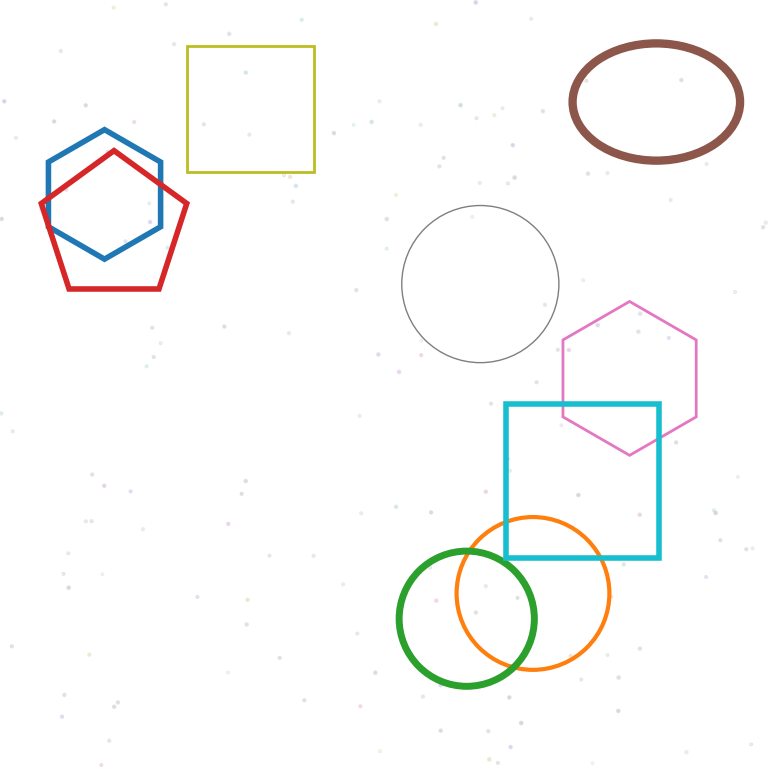[{"shape": "hexagon", "thickness": 2, "radius": 0.42, "center": [0.136, 0.748]}, {"shape": "circle", "thickness": 1.5, "radius": 0.5, "center": [0.692, 0.229]}, {"shape": "circle", "thickness": 2.5, "radius": 0.44, "center": [0.606, 0.196]}, {"shape": "pentagon", "thickness": 2, "radius": 0.5, "center": [0.148, 0.705]}, {"shape": "oval", "thickness": 3, "radius": 0.54, "center": [0.852, 0.868]}, {"shape": "hexagon", "thickness": 1, "radius": 0.5, "center": [0.818, 0.509]}, {"shape": "circle", "thickness": 0.5, "radius": 0.51, "center": [0.624, 0.631]}, {"shape": "square", "thickness": 1, "radius": 0.41, "center": [0.326, 0.858]}, {"shape": "square", "thickness": 2, "radius": 0.5, "center": [0.756, 0.376]}]